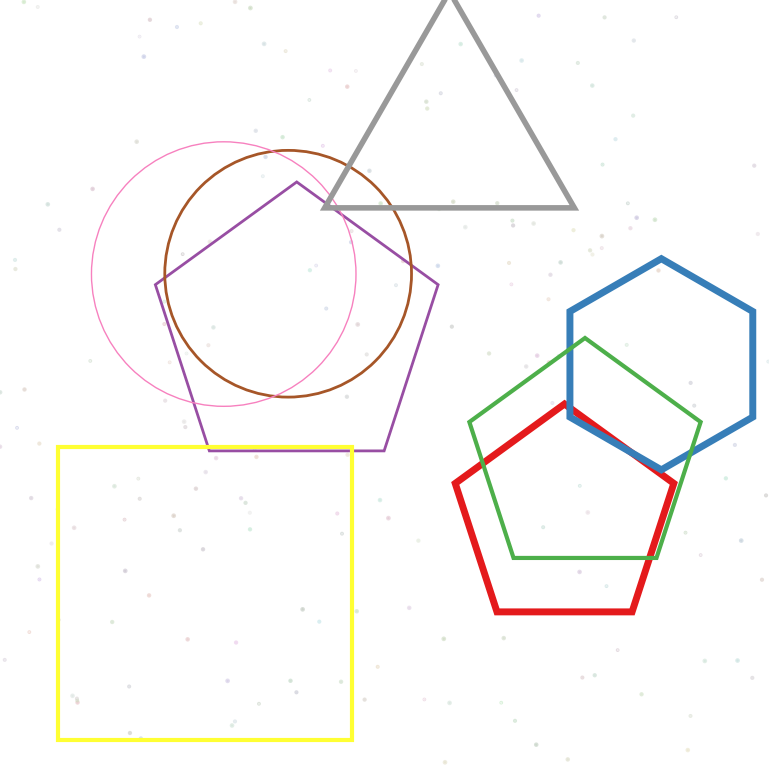[{"shape": "pentagon", "thickness": 2.5, "radius": 0.75, "center": [0.733, 0.326]}, {"shape": "hexagon", "thickness": 2.5, "radius": 0.69, "center": [0.859, 0.527]}, {"shape": "pentagon", "thickness": 1.5, "radius": 0.79, "center": [0.76, 0.403]}, {"shape": "pentagon", "thickness": 1, "radius": 0.97, "center": [0.385, 0.571]}, {"shape": "square", "thickness": 1.5, "radius": 0.95, "center": [0.266, 0.229]}, {"shape": "circle", "thickness": 1, "radius": 0.8, "center": [0.374, 0.644]}, {"shape": "circle", "thickness": 0.5, "radius": 0.86, "center": [0.291, 0.644]}, {"shape": "triangle", "thickness": 2, "radius": 0.94, "center": [0.584, 0.824]}]